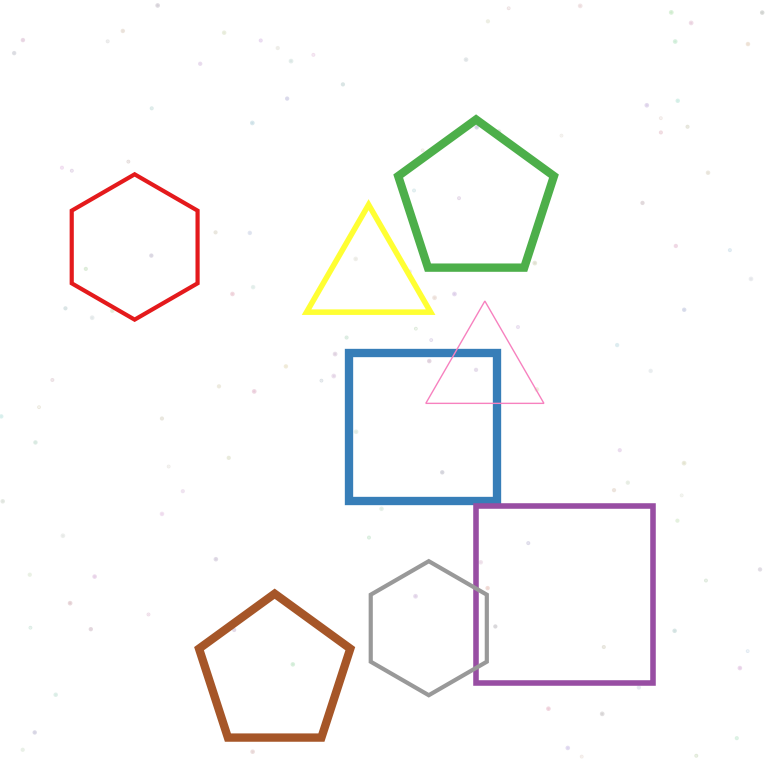[{"shape": "hexagon", "thickness": 1.5, "radius": 0.47, "center": [0.175, 0.679]}, {"shape": "square", "thickness": 3, "radius": 0.48, "center": [0.549, 0.446]}, {"shape": "pentagon", "thickness": 3, "radius": 0.53, "center": [0.618, 0.738]}, {"shape": "square", "thickness": 2, "radius": 0.57, "center": [0.733, 0.228]}, {"shape": "triangle", "thickness": 2, "radius": 0.47, "center": [0.479, 0.641]}, {"shape": "pentagon", "thickness": 3, "radius": 0.52, "center": [0.357, 0.126]}, {"shape": "triangle", "thickness": 0.5, "radius": 0.44, "center": [0.63, 0.52]}, {"shape": "hexagon", "thickness": 1.5, "radius": 0.44, "center": [0.557, 0.184]}]